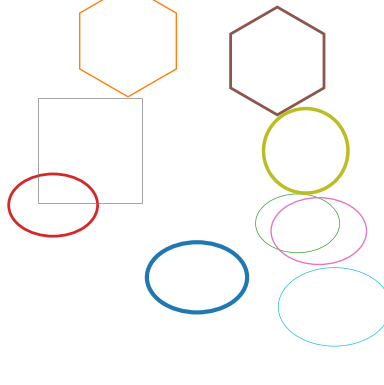[{"shape": "oval", "thickness": 3, "radius": 0.65, "center": [0.512, 0.28]}, {"shape": "hexagon", "thickness": 1, "radius": 0.72, "center": [0.333, 0.894]}, {"shape": "oval", "thickness": 0.5, "radius": 0.55, "center": [0.773, 0.42]}, {"shape": "oval", "thickness": 2, "radius": 0.58, "center": [0.138, 0.467]}, {"shape": "hexagon", "thickness": 2, "radius": 0.7, "center": [0.72, 0.842]}, {"shape": "oval", "thickness": 1, "radius": 0.62, "center": [0.828, 0.4]}, {"shape": "square", "thickness": 0.5, "radius": 0.68, "center": [0.233, 0.61]}, {"shape": "circle", "thickness": 2.5, "radius": 0.55, "center": [0.794, 0.608]}, {"shape": "oval", "thickness": 0.5, "radius": 0.73, "center": [0.869, 0.203]}]